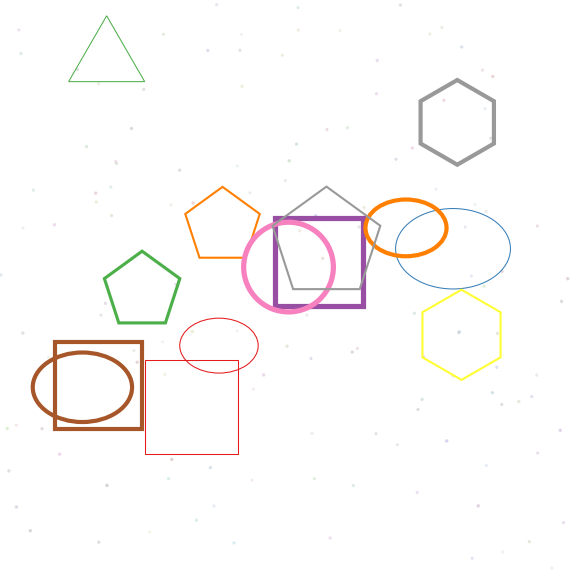[{"shape": "oval", "thickness": 0.5, "radius": 0.34, "center": [0.379, 0.401]}, {"shape": "square", "thickness": 0.5, "radius": 0.4, "center": [0.331, 0.294]}, {"shape": "oval", "thickness": 0.5, "radius": 0.5, "center": [0.784, 0.568]}, {"shape": "triangle", "thickness": 0.5, "radius": 0.38, "center": [0.185, 0.896]}, {"shape": "pentagon", "thickness": 1.5, "radius": 0.34, "center": [0.246, 0.496]}, {"shape": "square", "thickness": 2.5, "radius": 0.38, "center": [0.553, 0.545]}, {"shape": "pentagon", "thickness": 1, "radius": 0.34, "center": [0.385, 0.608]}, {"shape": "oval", "thickness": 2, "radius": 0.35, "center": [0.703, 0.605]}, {"shape": "hexagon", "thickness": 1, "radius": 0.39, "center": [0.799, 0.419]}, {"shape": "oval", "thickness": 2, "radius": 0.43, "center": [0.143, 0.329]}, {"shape": "square", "thickness": 2, "radius": 0.38, "center": [0.171, 0.332]}, {"shape": "circle", "thickness": 2.5, "radius": 0.39, "center": [0.5, 0.537]}, {"shape": "pentagon", "thickness": 1, "radius": 0.49, "center": [0.565, 0.578]}, {"shape": "hexagon", "thickness": 2, "radius": 0.37, "center": [0.792, 0.787]}]